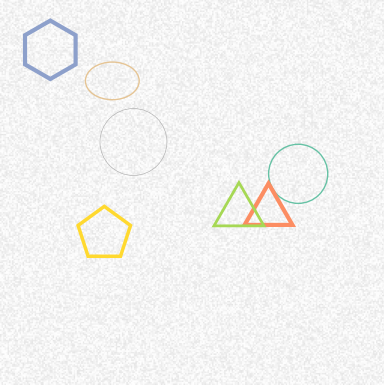[{"shape": "circle", "thickness": 1, "radius": 0.38, "center": [0.774, 0.549]}, {"shape": "triangle", "thickness": 3, "radius": 0.36, "center": [0.697, 0.452]}, {"shape": "hexagon", "thickness": 3, "radius": 0.38, "center": [0.131, 0.871]}, {"shape": "triangle", "thickness": 2, "radius": 0.37, "center": [0.621, 0.451]}, {"shape": "pentagon", "thickness": 2.5, "radius": 0.36, "center": [0.271, 0.392]}, {"shape": "oval", "thickness": 1, "radius": 0.35, "center": [0.292, 0.79]}, {"shape": "circle", "thickness": 0.5, "radius": 0.43, "center": [0.347, 0.631]}]